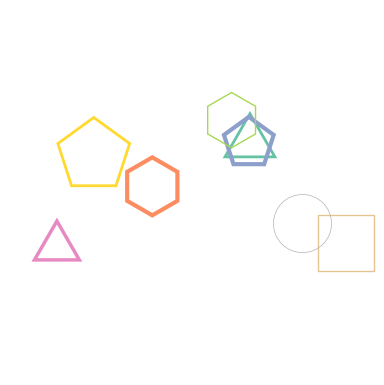[{"shape": "triangle", "thickness": 2, "radius": 0.37, "center": [0.649, 0.63]}, {"shape": "hexagon", "thickness": 3, "radius": 0.38, "center": [0.396, 0.516]}, {"shape": "pentagon", "thickness": 3, "radius": 0.34, "center": [0.646, 0.629]}, {"shape": "triangle", "thickness": 2.5, "radius": 0.34, "center": [0.148, 0.359]}, {"shape": "hexagon", "thickness": 1, "radius": 0.36, "center": [0.602, 0.688]}, {"shape": "pentagon", "thickness": 2, "radius": 0.49, "center": [0.244, 0.597]}, {"shape": "square", "thickness": 1, "radius": 0.36, "center": [0.898, 0.368]}, {"shape": "circle", "thickness": 0.5, "radius": 0.38, "center": [0.786, 0.419]}]